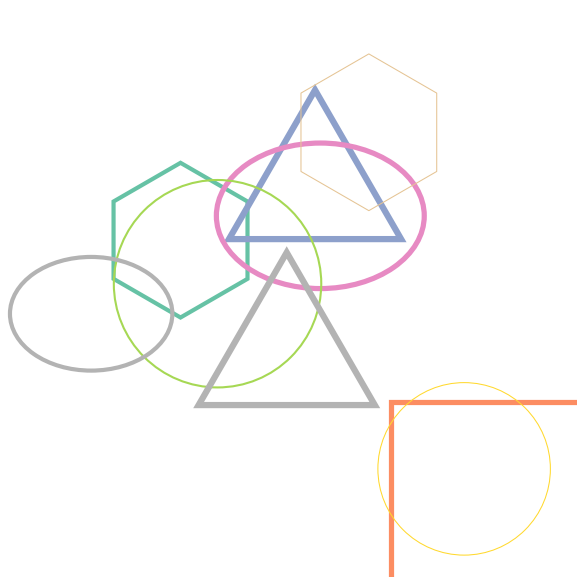[{"shape": "hexagon", "thickness": 2, "radius": 0.67, "center": [0.313, 0.583]}, {"shape": "square", "thickness": 2.5, "radius": 0.88, "center": [0.853, 0.128]}, {"shape": "triangle", "thickness": 3, "radius": 0.86, "center": [0.546, 0.671]}, {"shape": "oval", "thickness": 2.5, "radius": 0.9, "center": [0.555, 0.625]}, {"shape": "circle", "thickness": 1, "radius": 0.9, "center": [0.377, 0.508]}, {"shape": "circle", "thickness": 0.5, "radius": 0.75, "center": [0.804, 0.187]}, {"shape": "hexagon", "thickness": 0.5, "radius": 0.68, "center": [0.639, 0.77]}, {"shape": "oval", "thickness": 2, "radius": 0.7, "center": [0.158, 0.456]}, {"shape": "triangle", "thickness": 3, "radius": 0.88, "center": [0.496, 0.386]}]